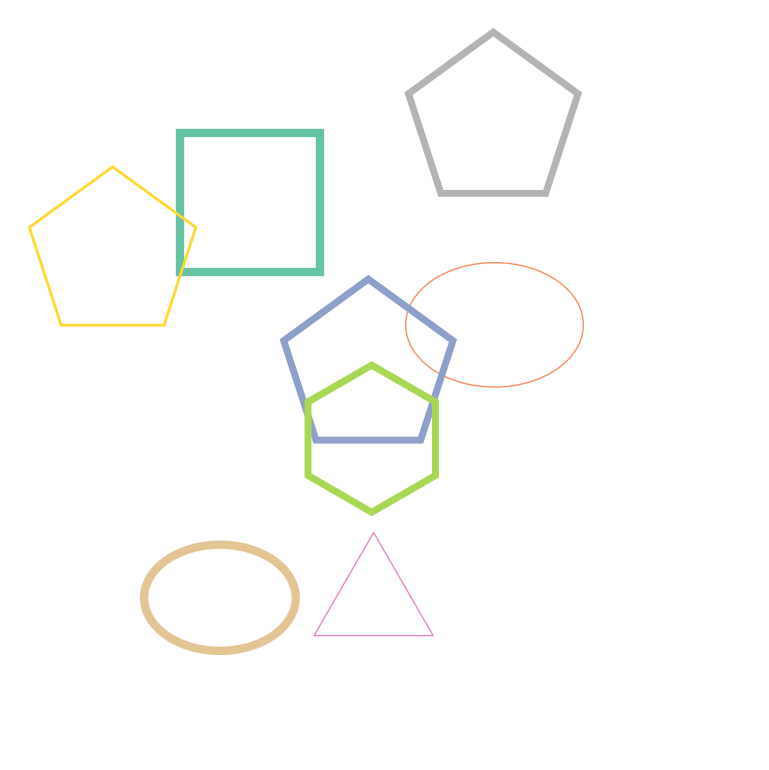[{"shape": "square", "thickness": 3, "radius": 0.45, "center": [0.325, 0.737]}, {"shape": "oval", "thickness": 0.5, "radius": 0.58, "center": [0.642, 0.578]}, {"shape": "pentagon", "thickness": 2.5, "radius": 0.58, "center": [0.478, 0.522]}, {"shape": "triangle", "thickness": 0.5, "radius": 0.45, "center": [0.485, 0.219]}, {"shape": "hexagon", "thickness": 2.5, "radius": 0.48, "center": [0.483, 0.43]}, {"shape": "pentagon", "thickness": 1, "radius": 0.57, "center": [0.146, 0.67]}, {"shape": "oval", "thickness": 3, "radius": 0.49, "center": [0.286, 0.224]}, {"shape": "pentagon", "thickness": 2.5, "radius": 0.58, "center": [0.641, 0.842]}]